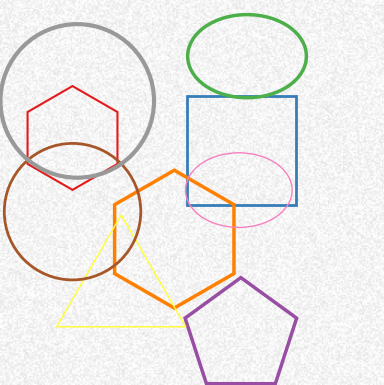[{"shape": "hexagon", "thickness": 1.5, "radius": 0.67, "center": [0.188, 0.642]}, {"shape": "square", "thickness": 2, "radius": 0.71, "center": [0.627, 0.609]}, {"shape": "oval", "thickness": 2.5, "radius": 0.77, "center": [0.642, 0.854]}, {"shape": "pentagon", "thickness": 2.5, "radius": 0.76, "center": [0.626, 0.127]}, {"shape": "hexagon", "thickness": 2.5, "radius": 0.89, "center": [0.453, 0.379]}, {"shape": "triangle", "thickness": 1, "radius": 0.97, "center": [0.315, 0.248]}, {"shape": "circle", "thickness": 2, "radius": 0.89, "center": [0.188, 0.45]}, {"shape": "oval", "thickness": 1, "radius": 0.69, "center": [0.62, 0.506]}, {"shape": "circle", "thickness": 3, "radius": 1.0, "center": [0.201, 0.738]}]